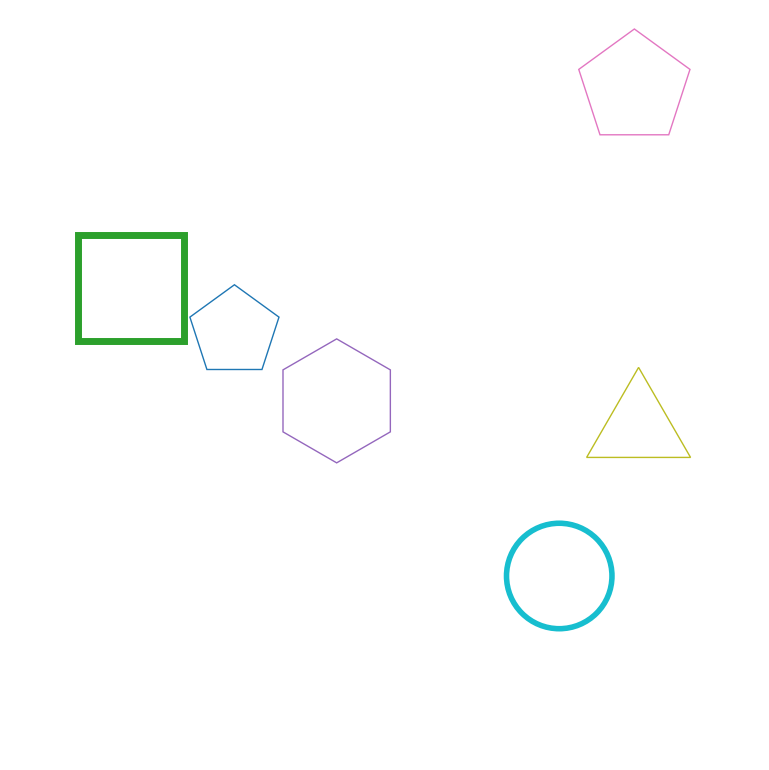[{"shape": "pentagon", "thickness": 0.5, "radius": 0.3, "center": [0.304, 0.569]}, {"shape": "square", "thickness": 2.5, "radius": 0.34, "center": [0.17, 0.626]}, {"shape": "hexagon", "thickness": 0.5, "radius": 0.4, "center": [0.437, 0.479]}, {"shape": "pentagon", "thickness": 0.5, "radius": 0.38, "center": [0.824, 0.886]}, {"shape": "triangle", "thickness": 0.5, "radius": 0.39, "center": [0.829, 0.445]}, {"shape": "circle", "thickness": 2, "radius": 0.34, "center": [0.726, 0.252]}]